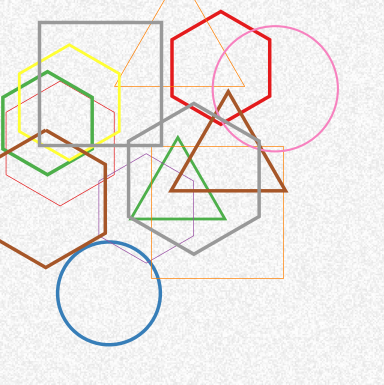[{"shape": "hexagon", "thickness": 2.5, "radius": 0.73, "center": [0.574, 0.824]}, {"shape": "hexagon", "thickness": 0.5, "radius": 0.81, "center": [0.156, 0.627]}, {"shape": "circle", "thickness": 2.5, "radius": 0.67, "center": [0.283, 0.238]}, {"shape": "triangle", "thickness": 2, "radius": 0.71, "center": [0.462, 0.502]}, {"shape": "hexagon", "thickness": 2.5, "radius": 0.67, "center": [0.123, 0.68]}, {"shape": "hexagon", "thickness": 0.5, "radius": 0.71, "center": [0.38, 0.459]}, {"shape": "square", "thickness": 0.5, "radius": 0.86, "center": [0.564, 0.449]}, {"shape": "triangle", "thickness": 0.5, "radius": 0.98, "center": [0.467, 0.873]}, {"shape": "hexagon", "thickness": 2, "radius": 0.75, "center": [0.18, 0.734]}, {"shape": "triangle", "thickness": 2.5, "radius": 0.86, "center": [0.593, 0.59]}, {"shape": "hexagon", "thickness": 2.5, "radius": 0.89, "center": [0.119, 0.484]}, {"shape": "circle", "thickness": 1.5, "radius": 0.81, "center": [0.715, 0.769]}, {"shape": "hexagon", "thickness": 2.5, "radius": 0.98, "center": [0.504, 0.536]}, {"shape": "square", "thickness": 2.5, "radius": 0.79, "center": [0.26, 0.783]}]